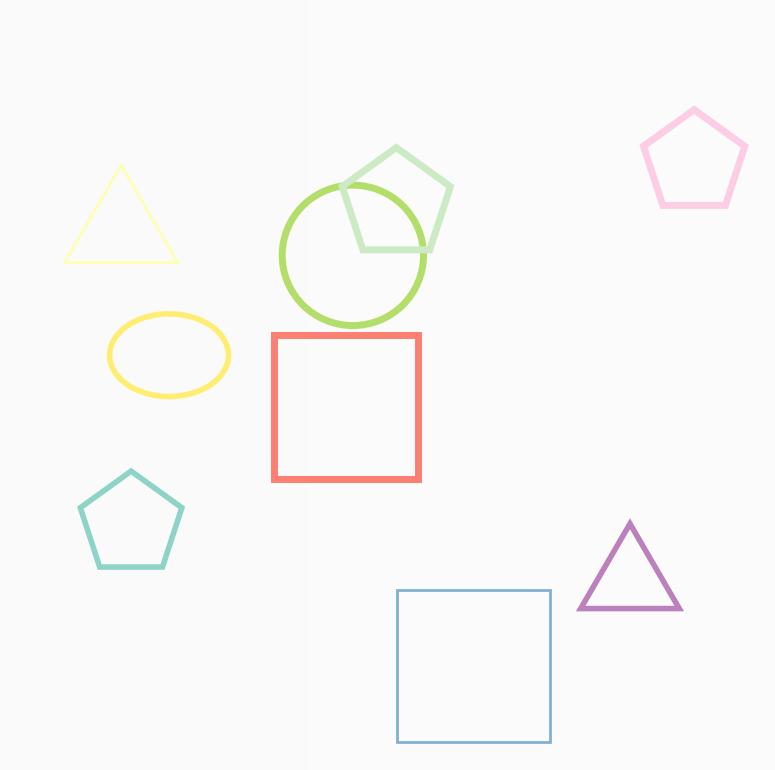[{"shape": "pentagon", "thickness": 2, "radius": 0.34, "center": [0.169, 0.319]}, {"shape": "triangle", "thickness": 1, "radius": 0.42, "center": [0.156, 0.701]}, {"shape": "square", "thickness": 2.5, "radius": 0.47, "center": [0.446, 0.471]}, {"shape": "square", "thickness": 1, "radius": 0.49, "center": [0.611, 0.135]}, {"shape": "circle", "thickness": 2.5, "radius": 0.46, "center": [0.455, 0.668]}, {"shape": "pentagon", "thickness": 2.5, "radius": 0.34, "center": [0.896, 0.789]}, {"shape": "triangle", "thickness": 2, "radius": 0.37, "center": [0.813, 0.246]}, {"shape": "pentagon", "thickness": 2.5, "radius": 0.37, "center": [0.511, 0.735]}, {"shape": "oval", "thickness": 2, "radius": 0.38, "center": [0.218, 0.539]}]